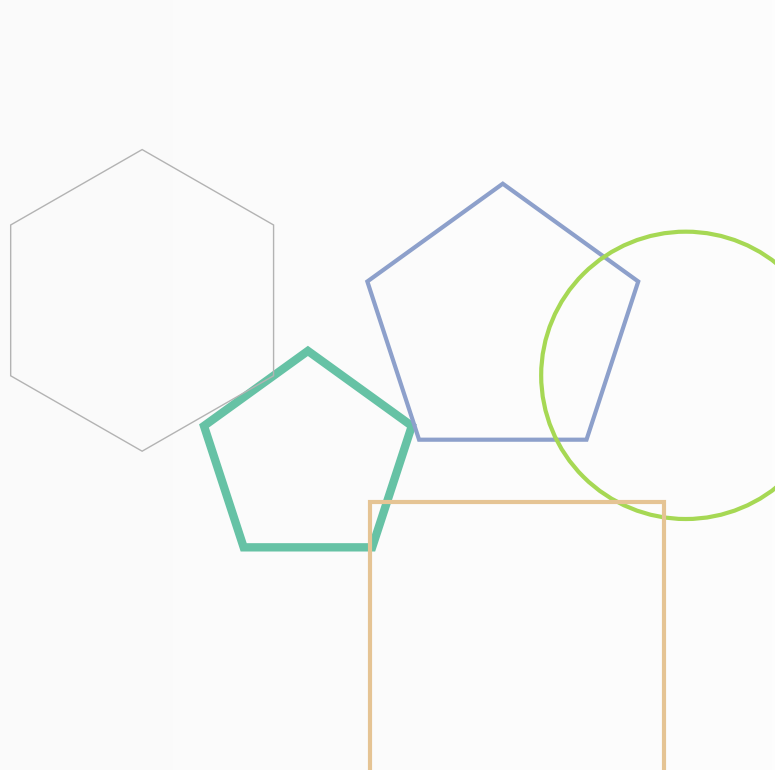[{"shape": "pentagon", "thickness": 3, "radius": 0.71, "center": [0.397, 0.403]}, {"shape": "pentagon", "thickness": 1.5, "radius": 0.92, "center": [0.649, 0.578]}, {"shape": "circle", "thickness": 1.5, "radius": 0.93, "center": [0.885, 0.513]}, {"shape": "square", "thickness": 1.5, "radius": 0.95, "center": [0.667, 0.158]}, {"shape": "hexagon", "thickness": 0.5, "radius": 0.98, "center": [0.183, 0.61]}]